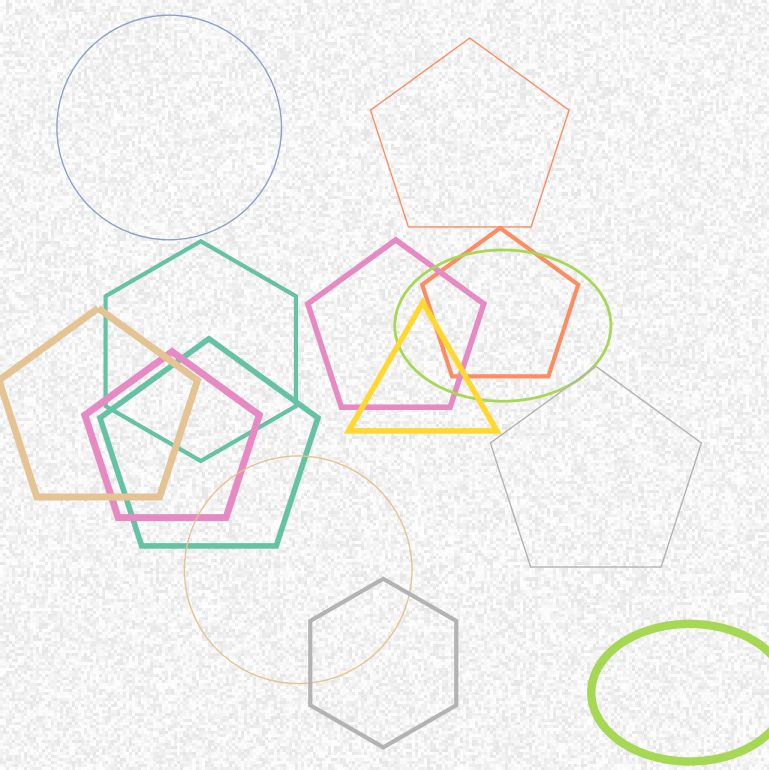[{"shape": "pentagon", "thickness": 2, "radius": 0.74, "center": [0.271, 0.411]}, {"shape": "hexagon", "thickness": 1.5, "radius": 0.71, "center": [0.261, 0.544]}, {"shape": "pentagon", "thickness": 1.5, "radius": 0.53, "center": [0.65, 0.597]}, {"shape": "pentagon", "thickness": 0.5, "radius": 0.68, "center": [0.61, 0.815]}, {"shape": "circle", "thickness": 0.5, "radius": 0.73, "center": [0.22, 0.834]}, {"shape": "pentagon", "thickness": 2, "radius": 0.6, "center": [0.514, 0.568]}, {"shape": "pentagon", "thickness": 2.5, "radius": 0.6, "center": [0.224, 0.424]}, {"shape": "oval", "thickness": 3, "radius": 0.64, "center": [0.896, 0.1]}, {"shape": "oval", "thickness": 1, "radius": 0.7, "center": [0.653, 0.577]}, {"shape": "triangle", "thickness": 2, "radius": 0.56, "center": [0.549, 0.496]}, {"shape": "pentagon", "thickness": 2.5, "radius": 0.68, "center": [0.128, 0.464]}, {"shape": "circle", "thickness": 0.5, "radius": 0.74, "center": [0.387, 0.26]}, {"shape": "hexagon", "thickness": 1.5, "radius": 0.55, "center": [0.498, 0.139]}, {"shape": "pentagon", "thickness": 0.5, "radius": 0.72, "center": [0.774, 0.38]}]